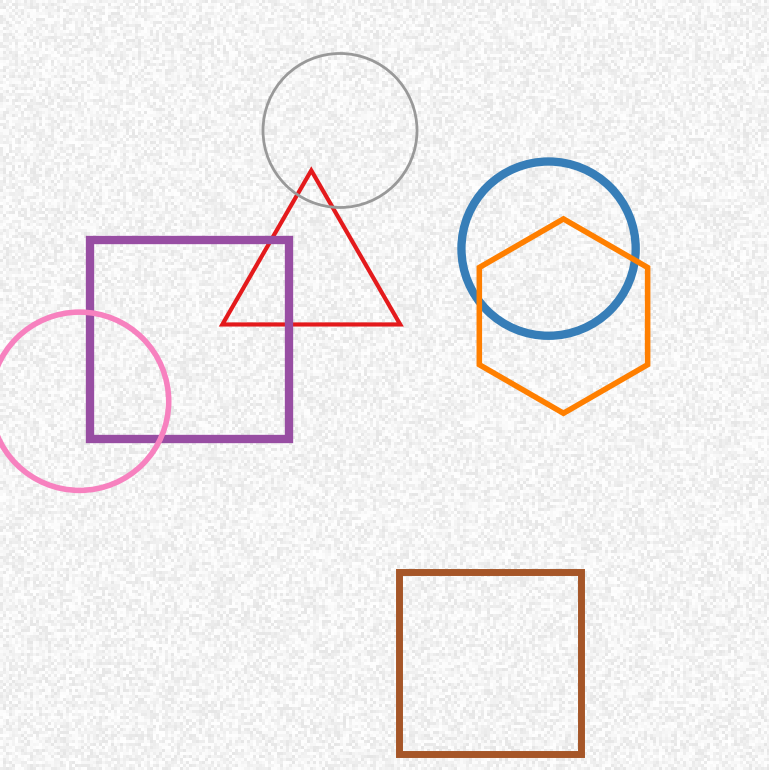[{"shape": "triangle", "thickness": 1.5, "radius": 0.67, "center": [0.404, 0.645]}, {"shape": "circle", "thickness": 3, "radius": 0.57, "center": [0.712, 0.677]}, {"shape": "square", "thickness": 3, "radius": 0.65, "center": [0.246, 0.559]}, {"shape": "hexagon", "thickness": 2, "radius": 0.63, "center": [0.732, 0.589]}, {"shape": "square", "thickness": 2.5, "radius": 0.59, "center": [0.636, 0.139]}, {"shape": "circle", "thickness": 2, "radius": 0.58, "center": [0.103, 0.479]}, {"shape": "circle", "thickness": 1, "radius": 0.5, "center": [0.442, 0.831]}]